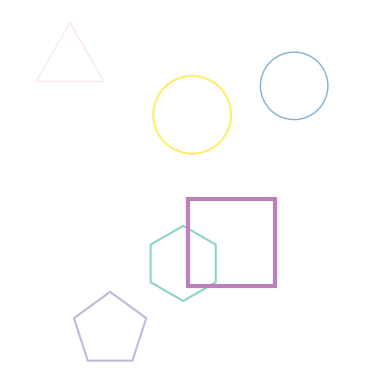[{"shape": "hexagon", "thickness": 1.5, "radius": 0.49, "center": [0.476, 0.316]}, {"shape": "pentagon", "thickness": 1.5, "radius": 0.49, "center": [0.286, 0.143]}, {"shape": "circle", "thickness": 1, "radius": 0.44, "center": [0.764, 0.777]}, {"shape": "triangle", "thickness": 0.5, "radius": 0.51, "center": [0.182, 0.84]}, {"shape": "square", "thickness": 3, "radius": 0.57, "center": [0.601, 0.369]}, {"shape": "circle", "thickness": 1.5, "radius": 0.51, "center": [0.499, 0.702]}]